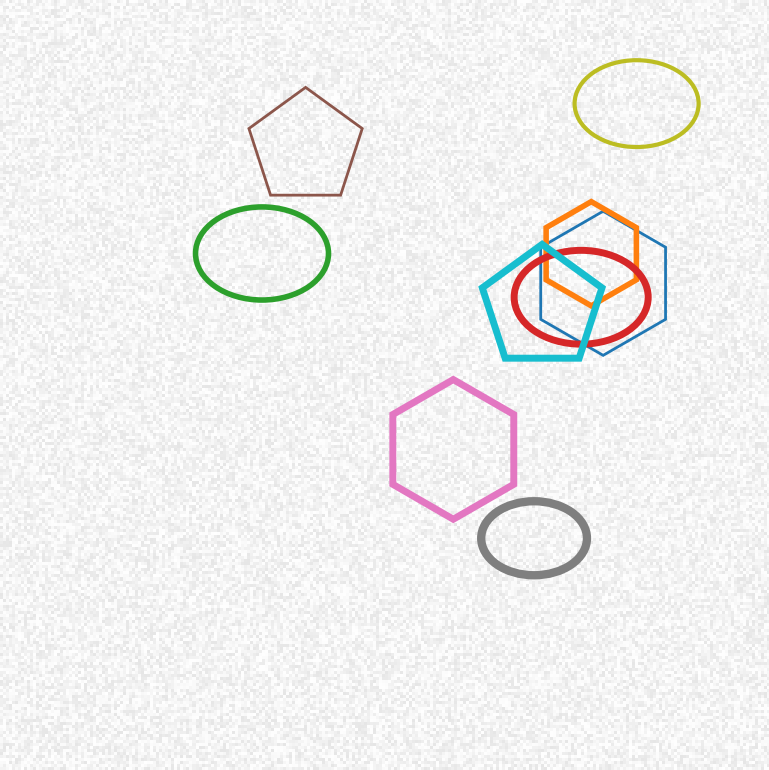[{"shape": "hexagon", "thickness": 1, "radius": 0.47, "center": [0.783, 0.632]}, {"shape": "hexagon", "thickness": 2, "radius": 0.34, "center": [0.768, 0.67]}, {"shape": "oval", "thickness": 2, "radius": 0.43, "center": [0.34, 0.671]}, {"shape": "oval", "thickness": 2.5, "radius": 0.44, "center": [0.755, 0.614]}, {"shape": "pentagon", "thickness": 1, "radius": 0.39, "center": [0.397, 0.809]}, {"shape": "hexagon", "thickness": 2.5, "radius": 0.45, "center": [0.589, 0.416]}, {"shape": "oval", "thickness": 3, "radius": 0.34, "center": [0.694, 0.301]}, {"shape": "oval", "thickness": 1.5, "radius": 0.4, "center": [0.827, 0.865]}, {"shape": "pentagon", "thickness": 2.5, "radius": 0.41, "center": [0.704, 0.601]}]